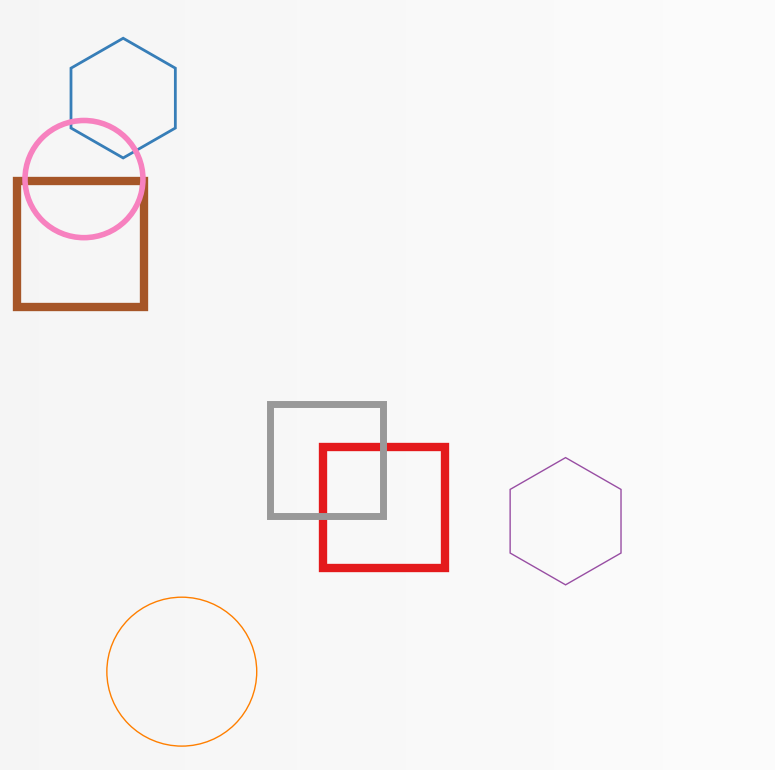[{"shape": "square", "thickness": 3, "radius": 0.39, "center": [0.495, 0.341]}, {"shape": "hexagon", "thickness": 1, "radius": 0.39, "center": [0.159, 0.873]}, {"shape": "hexagon", "thickness": 0.5, "radius": 0.41, "center": [0.73, 0.323]}, {"shape": "circle", "thickness": 0.5, "radius": 0.48, "center": [0.235, 0.128]}, {"shape": "square", "thickness": 3, "radius": 0.41, "center": [0.104, 0.683]}, {"shape": "circle", "thickness": 2, "radius": 0.38, "center": [0.108, 0.767]}, {"shape": "square", "thickness": 2.5, "radius": 0.36, "center": [0.422, 0.402]}]